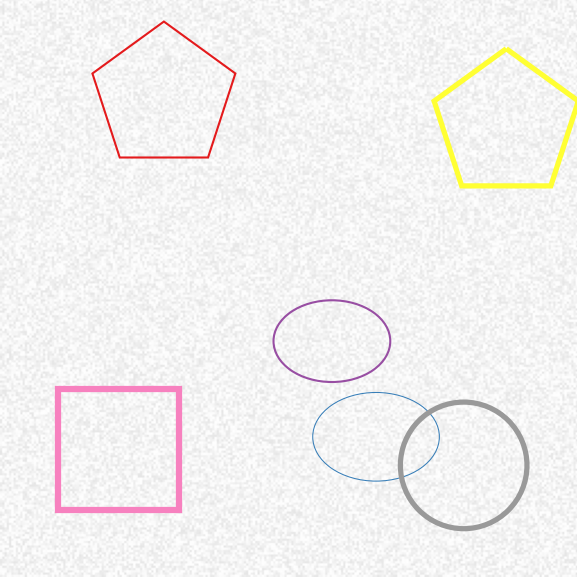[{"shape": "pentagon", "thickness": 1, "radius": 0.65, "center": [0.284, 0.832]}, {"shape": "oval", "thickness": 0.5, "radius": 0.55, "center": [0.651, 0.243]}, {"shape": "oval", "thickness": 1, "radius": 0.51, "center": [0.575, 0.408]}, {"shape": "pentagon", "thickness": 2.5, "radius": 0.66, "center": [0.877, 0.784]}, {"shape": "square", "thickness": 3, "radius": 0.52, "center": [0.206, 0.221]}, {"shape": "circle", "thickness": 2.5, "radius": 0.55, "center": [0.803, 0.193]}]